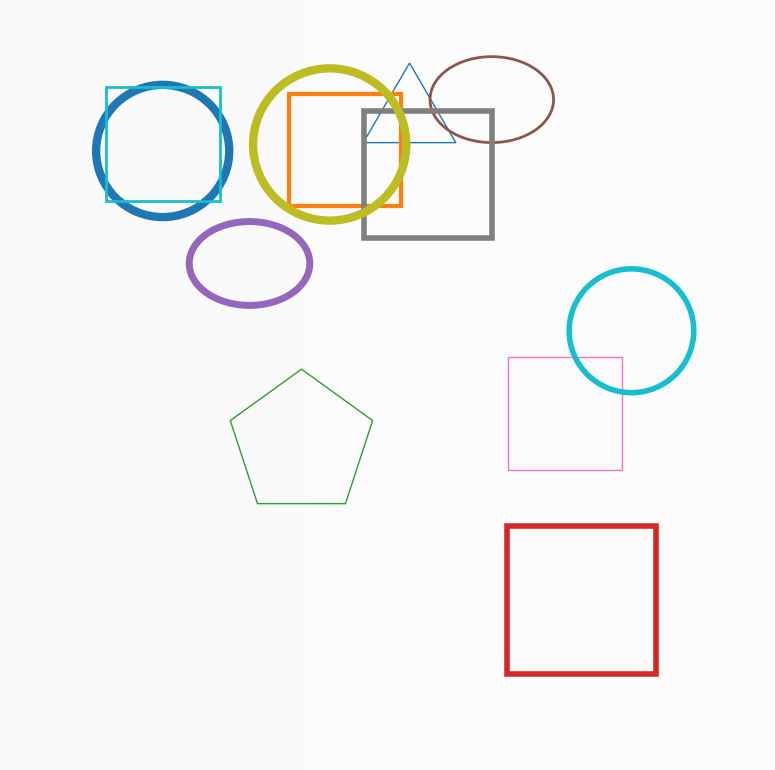[{"shape": "triangle", "thickness": 0.5, "radius": 0.34, "center": [0.528, 0.849]}, {"shape": "circle", "thickness": 3, "radius": 0.43, "center": [0.21, 0.804]}, {"shape": "square", "thickness": 1.5, "radius": 0.36, "center": [0.445, 0.805]}, {"shape": "pentagon", "thickness": 0.5, "radius": 0.48, "center": [0.389, 0.424]}, {"shape": "square", "thickness": 2, "radius": 0.48, "center": [0.75, 0.221]}, {"shape": "oval", "thickness": 2.5, "radius": 0.39, "center": [0.322, 0.658]}, {"shape": "oval", "thickness": 1, "radius": 0.4, "center": [0.635, 0.871]}, {"shape": "square", "thickness": 0.5, "radius": 0.37, "center": [0.729, 0.463]}, {"shape": "square", "thickness": 2, "radius": 0.41, "center": [0.552, 0.773]}, {"shape": "circle", "thickness": 3, "radius": 0.49, "center": [0.425, 0.812]}, {"shape": "square", "thickness": 1, "radius": 0.37, "center": [0.21, 0.813]}, {"shape": "circle", "thickness": 2, "radius": 0.4, "center": [0.815, 0.57]}]